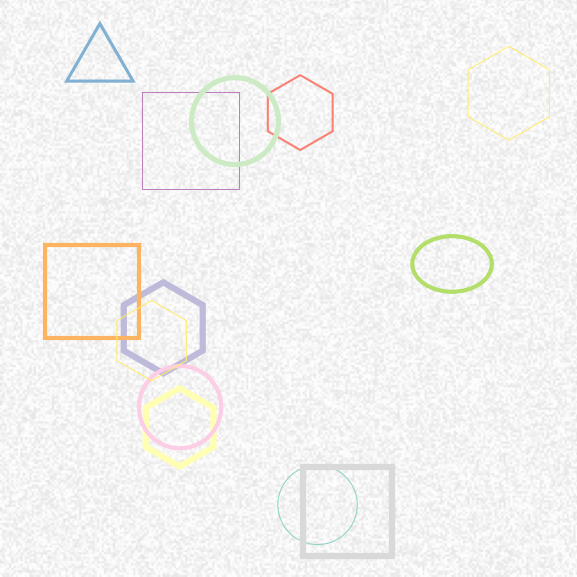[{"shape": "circle", "thickness": 0.5, "radius": 0.34, "center": [0.55, 0.125]}, {"shape": "hexagon", "thickness": 3, "radius": 0.34, "center": [0.311, 0.259]}, {"shape": "hexagon", "thickness": 3, "radius": 0.39, "center": [0.283, 0.431]}, {"shape": "hexagon", "thickness": 1, "radius": 0.32, "center": [0.52, 0.804]}, {"shape": "triangle", "thickness": 1.5, "radius": 0.33, "center": [0.173, 0.892]}, {"shape": "square", "thickness": 2, "radius": 0.41, "center": [0.16, 0.495]}, {"shape": "oval", "thickness": 2, "radius": 0.34, "center": [0.783, 0.542]}, {"shape": "circle", "thickness": 2, "radius": 0.36, "center": [0.312, 0.294]}, {"shape": "square", "thickness": 3, "radius": 0.39, "center": [0.602, 0.114]}, {"shape": "square", "thickness": 0.5, "radius": 0.42, "center": [0.33, 0.756]}, {"shape": "circle", "thickness": 2.5, "radius": 0.38, "center": [0.407, 0.789]}, {"shape": "hexagon", "thickness": 0.5, "radius": 0.41, "center": [0.881, 0.838]}, {"shape": "hexagon", "thickness": 0.5, "radius": 0.35, "center": [0.263, 0.409]}]